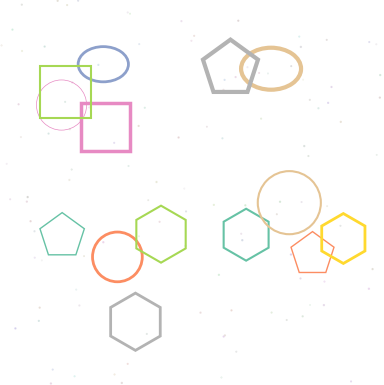[{"shape": "hexagon", "thickness": 1.5, "radius": 0.34, "center": [0.639, 0.39]}, {"shape": "pentagon", "thickness": 1, "radius": 0.3, "center": [0.161, 0.387]}, {"shape": "pentagon", "thickness": 1, "radius": 0.29, "center": [0.812, 0.34]}, {"shape": "circle", "thickness": 2, "radius": 0.32, "center": [0.305, 0.333]}, {"shape": "oval", "thickness": 2, "radius": 0.33, "center": [0.268, 0.833]}, {"shape": "circle", "thickness": 0.5, "radius": 0.33, "center": [0.16, 0.727]}, {"shape": "square", "thickness": 2.5, "radius": 0.31, "center": [0.273, 0.671]}, {"shape": "hexagon", "thickness": 1.5, "radius": 0.37, "center": [0.418, 0.392]}, {"shape": "square", "thickness": 1.5, "radius": 0.34, "center": [0.17, 0.761]}, {"shape": "hexagon", "thickness": 2, "radius": 0.32, "center": [0.892, 0.381]}, {"shape": "circle", "thickness": 1.5, "radius": 0.41, "center": [0.751, 0.474]}, {"shape": "oval", "thickness": 3, "radius": 0.39, "center": [0.704, 0.822]}, {"shape": "hexagon", "thickness": 2, "radius": 0.37, "center": [0.352, 0.164]}, {"shape": "pentagon", "thickness": 3, "radius": 0.38, "center": [0.599, 0.822]}]